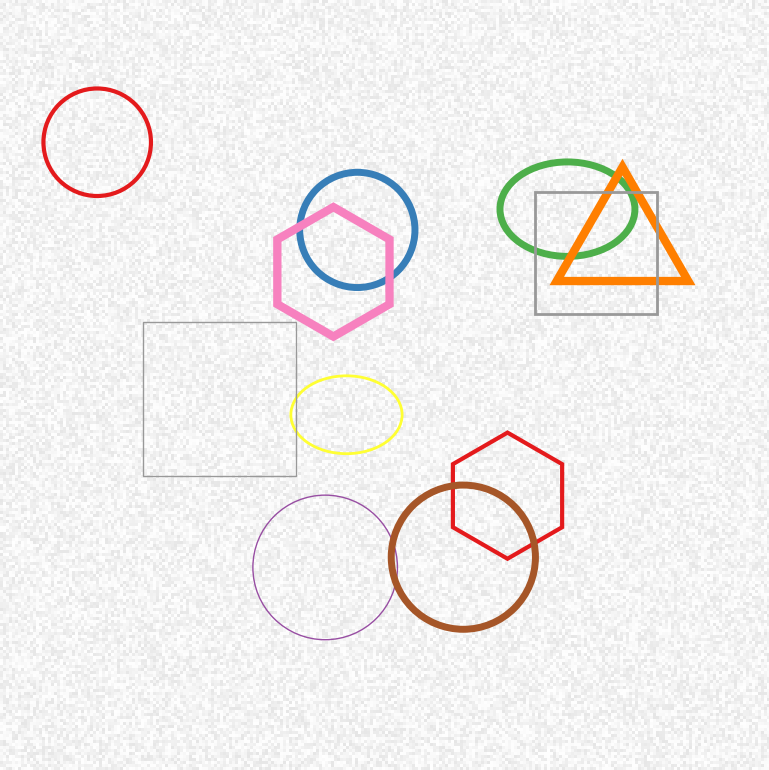[{"shape": "circle", "thickness": 1.5, "radius": 0.35, "center": [0.126, 0.815]}, {"shape": "hexagon", "thickness": 1.5, "radius": 0.41, "center": [0.659, 0.356]}, {"shape": "circle", "thickness": 2.5, "radius": 0.37, "center": [0.464, 0.701]}, {"shape": "oval", "thickness": 2.5, "radius": 0.44, "center": [0.737, 0.728]}, {"shape": "circle", "thickness": 0.5, "radius": 0.47, "center": [0.422, 0.263]}, {"shape": "triangle", "thickness": 3, "radius": 0.49, "center": [0.808, 0.684]}, {"shape": "oval", "thickness": 1, "radius": 0.36, "center": [0.45, 0.461]}, {"shape": "circle", "thickness": 2.5, "radius": 0.47, "center": [0.602, 0.276]}, {"shape": "hexagon", "thickness": 3, "radius": 0.42, "center": [0.433, 0.647]}, {"shape": "square", "thickness": 1, "radius": 0.4, "center": [0.774, 0.672]}, {"shape": "square", "thickness": 0.5, "radius": 0.5, "center": [0.285, 0.482]}]